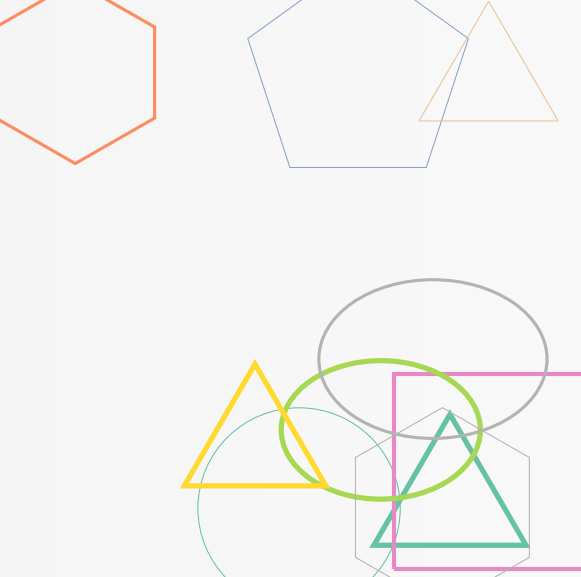[{"shape": "triangle", "thickness": 2.5, "radius": 0.76, "center": [0.774, 0.131]}, {"shape": "circle", "thickness": 0.5, "radius": 0.87, "center": [0.515, 0.119]}, {"shape": "hexagon", "thickness": 1.5, "radius": 0.79, "center": [0.129, 0.873]}, {"shape": "pentagon", "thickness": 0.5, "radius": 1.0, "center": [0.616, 0.871]}, {"shape": "square", "thickness": 2, "radius": 0.84, "center": [0.846, 0.183]}, {"shape": "oval", "thickness": 2.5, "radius": 0.86, "center": [0.655, 0.255]}, {"shape": "triangle", "thickness": 2.5, "radius": 0.7, "center": [0.439, 0.228]}, {"shape": "triangle", "thickness": 0.5, "radius": 0.69, "center": [0.841, 0.859]}, {"shape": "oval", "thickness": 1.5, "radius": 0.98, "center": [0.745, 0.377]}, {"shape": "hexagon", "thickness": 0.5, "radius": 0.86, "center": [0.761, 0.12]}]